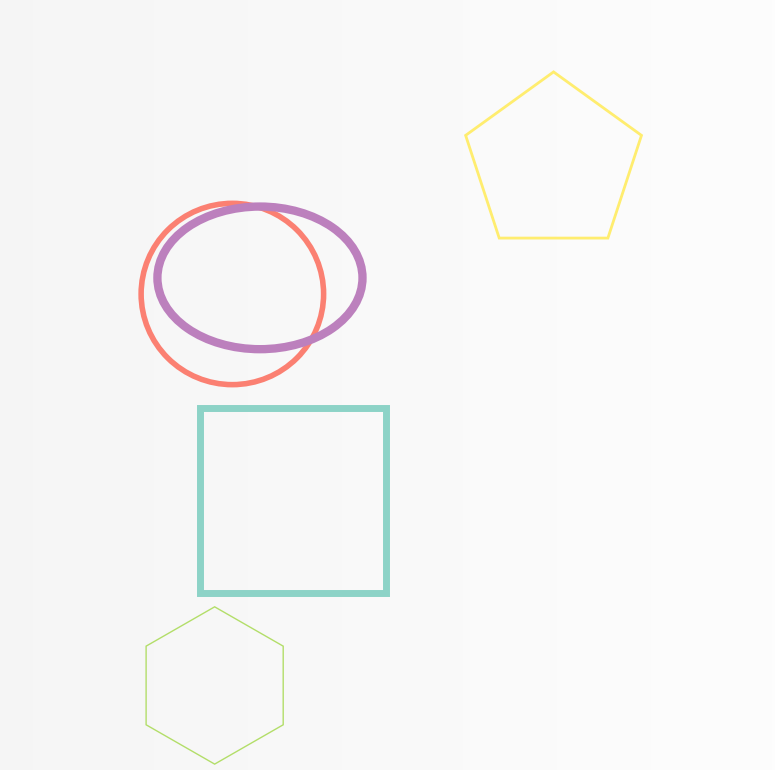[{"shape": "square", "thickness": 2.5, "radius": 0.6, "center": [0.378, 0.35]}, {"shape": "circle", "thickness": 2, "radius": 0.59, "center": [0.3, 0.618]}, {"shape": "hexagon", "thickness": 0.5, "radius": 0.51, "center": [0.277, 0.11]}, {"shape": "oval", "thickness": 3, "radius": 0.66, "center": [0.335, 0.639]}, {"shape": "pentagon", "thickness": 1, "radius": 0.6, "center": [0.714, 0.787]}]